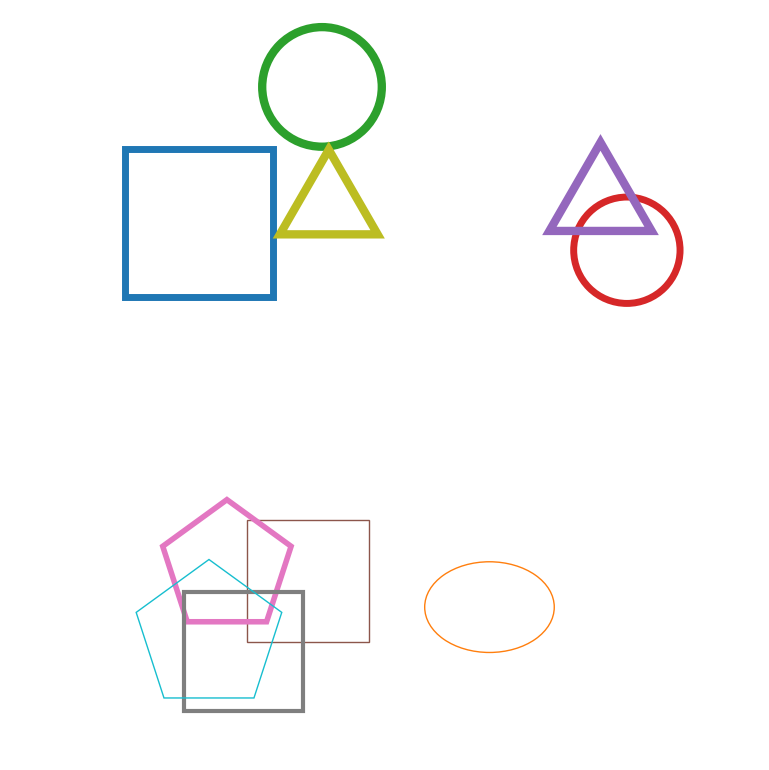[{"shape": "square", "thickness": 2.5, "radius": 0.48, "center": [0.258, 0.711]}, {"shape": "oval", "thickness": 0.5, "radius": 0.42, "center": [0.636, 0.212]}, {"shape": "circle", "thickness": 3, "radius": 0.39, "center": [0.418, 0.887]}, {"shape": "circle", "thickness": 2.5, "radius": 0.35, "center": [0.814, 0.675]}, {"shape": "triangle", "thickness": 3, "radius": 0.38, "center": [0.78, 0.738]}, {"shape": "square", "thickness": 0.5, "radius": 0.4, "center": [0.4, 0.245]}, {"shape": "pentagon", "thickness": 2, "radius": 0.44, "center": [0.295, 0.263]}, {"shape": "square", "thickness": 1.5, "radius": 0.39, "center": [0.316, 0.154]}, {"shape": "triangle", "thickness": 3, "radius": 0.37, "center": [0.427, 0.732]}, {"shape": "pentagon", "thickness": 0.5, "radius": 0.5, "center": [0.271, 0.174]}]